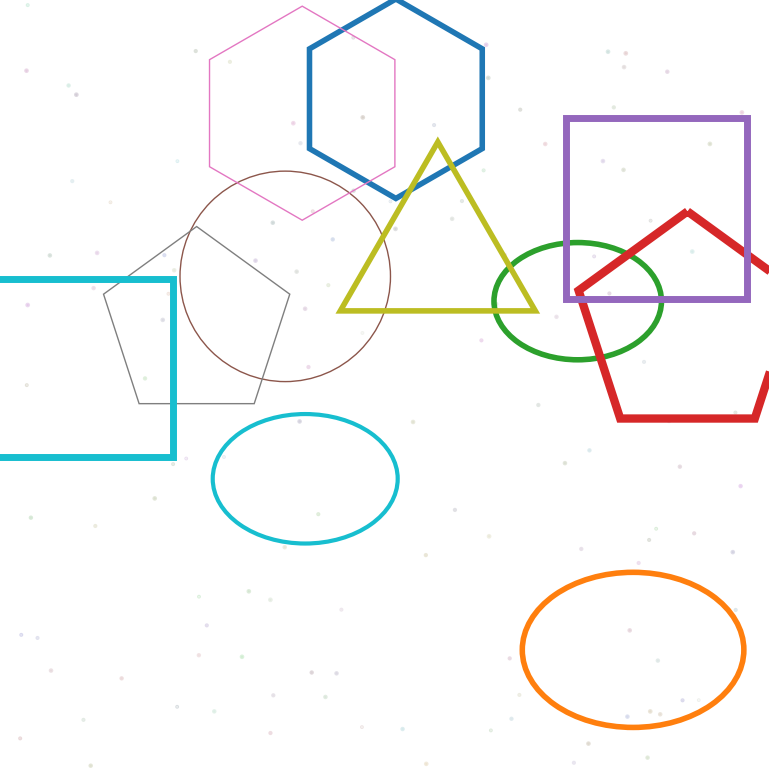[{"shape": "hexagon", "thickness": 2, "radius": 0.65, "center": [0.514, 0.872]}, {"shape": "oval", "thickness": 2, "radius": 0.72, "center": [0.822, 0.156]}, {"shape": "oval", "thickness": 2, "radius": 0.54, "center": [0.75, 0.609]}, {"shape": "pentagon", "thickness": 3, "radius": 0.74, "center": [0.893, 0.577]}, {"shape": "square", "thickness": 2.5, "radius": 0.59, "center": [0.853, 0.729]}, {"shape": "circle", "thickness": 0.5, "radius": 0.68, "center": [0.37, 0.641]}, {"shape": "hexagon", "thickness": 0.5, "radius": 0.69, "center": [0.392, 0.853]}, {"shape": "pentagon", "thickness": 0.5, "radius": 0.64, "center": [0.255, 0.579]}, {"shape": "triangle", "thickness": 2, "radius": 0.73, "center": [0.569, 0.669]}, {"shape": "square", "thickness": 2.5, "radius": 0.58, "center": [0.109, 0.522]}, {"shape": "oval", "thickness": 1.5, "radius": 0.6, "center": [0.396, 0.378]}]